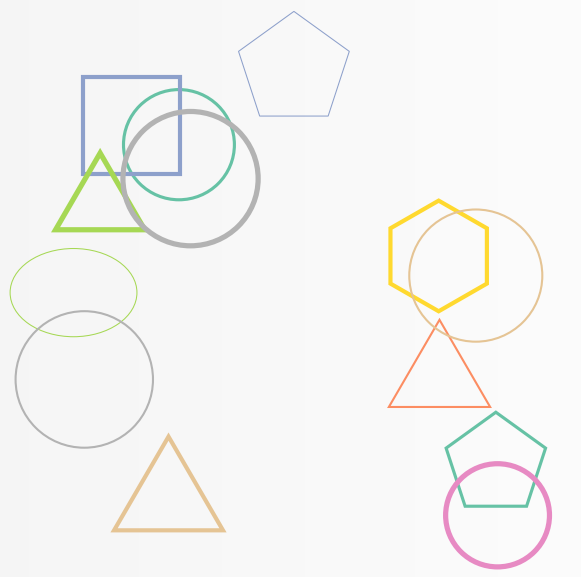[{"shape": "pentagon", "thickness": 1.5, "radius": 0.45, "center": [0.853, 0.195]}, {"shape": "circle", "thickness": 1.5, "radius": 0.48, "center": [0.308, 0.749]}, {"shape": "triangle", "thickness": 1, "radius": 0.5, "center": [0.756, 0.345]}, {"shape": "square", "thickness": 2, "radius": 0.42, "center": [0.226, 0.781]}, {"shape": "pentagon", "thickness": 0.5, "radius": 0.5, "center": [0.506, 0.879]}, {"shape": "circle", "thickness": 2.5, "radius": 0.45, "center": [0.856, 0.107]}, {"shape": "triangle", "thickness": 2.5, "radius": 0.44, "center": [0.172, 0.646]}, {"shape": "oval", "thickness": 0.5, "radius": 0.55, "center": [0.126, 0.492]}, {"shape": "hexagon", "thickness": 2, "radius": 0.48, "center": [0.755, 0.556]}, {"shape": "circle", "thickness": 1, "radius": 0.57, "center": [0.819, 0.522]}, {"shape": "triangle", "thickness": 2, "radius": 0.54, "center": [0.29, 0.135]}, {"shape": "circle", "thickness": 2.5, "radius": 0.58, "center": [0.328, 0.69]}, {"shape": "circle", "thickness": 1, "radius": 0.59, "center": [0.145, 0.342]}]